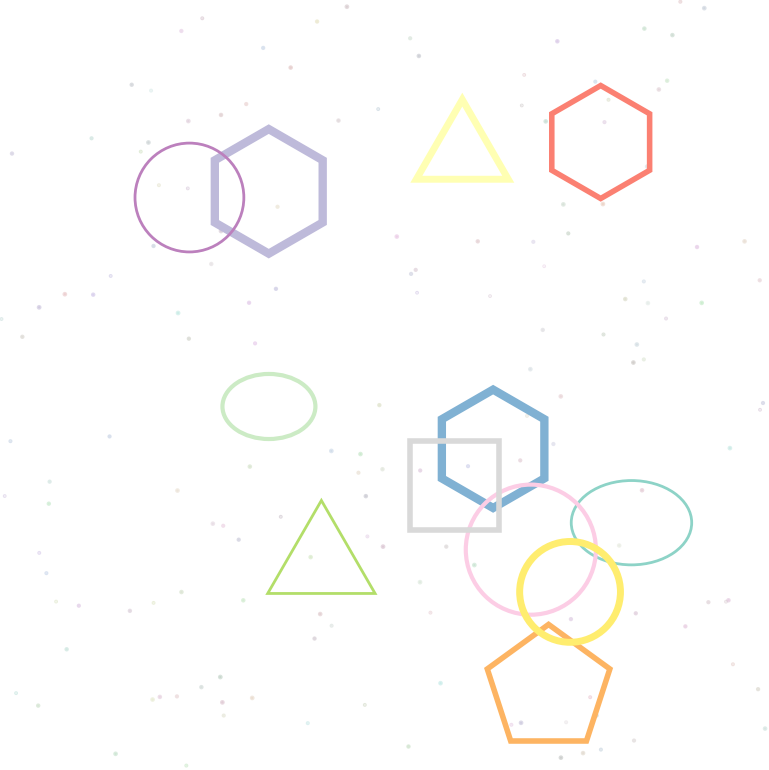[{"shape": "oval", "thickness": 1, "radius": 0.39, "center": [0.82, 0.321]}, {"shape": "triangle", "thickness": 2.5, "radius": 0.34, "center": [0.6, 0.802]}, {"shape": "hexagon", "thickness": 3, "radius": 0.4, "center": [0.349, 0.751]}, {"shape": "hexagon", "thickness": 2, "radius": 0.37, "center": [0.78, 0.816]}, {"shape": "hexagon", "thickness": 3, "radius": 0.38, "center": [0.64, 0.417]}, {"shape": "pentagon", "thickness": 2, "radius": 0.42, "center": [0.712, 0.105]}, {"shape": "triangle", "thickness": 1, "radius": 0.4, "center": [0.417, 0.27]}, {"shape": "circle", "thickness": 1.5, "radius": 0.42, "center": [0.689, 0.286]}, {"shape": "square", "thickness": 2, "radius": 0.29, "center": [0.59, 0.37]}, {"shape": "circle", "thickness": 1, "radius": 0.35, "center": [0.246, 0.743]}, {"shape": "oval", "thickness": 1.5, "radius": 0.3, "center": [0.349, 0.472]}, {"shape": "circle", "thickness": 2.5, "radius": 0.33, "center": [0.74, 0.231]}]